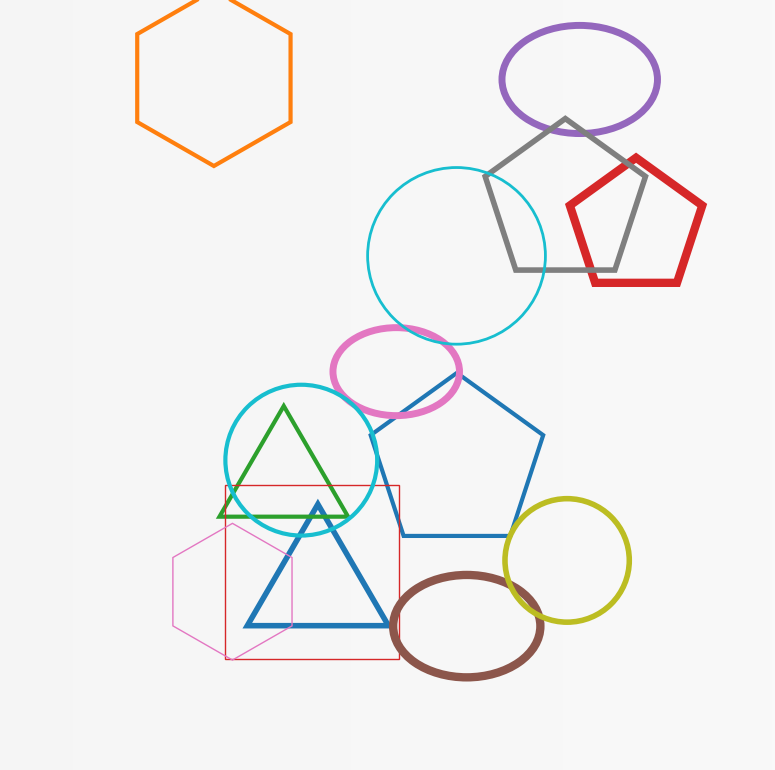[{"shape": "pentagon", "thickness": 1.5, "radius": 0.59, "center": [0.59, 0.399]}, {"shape": "triangle", "thickness": 2, "radius": 0.53, "center": [0.41, 0.24]}, {"shape": "hexagon", "thickness": 1.5, "radius": 0.57, "center": [0.276, 0.899]}, {"shape": "triangle", "thickness": 1.5, "radius": 0.48, "center": [0.366, 0.377]}, {"shape": "square", "thickness": 0.5, "radius": 0.56, "center": [0.403, 0.257]}, {"shape": "pentagon", "thickness": 3, "radius": 0.45, "center": [0.821, 0.705]}, {"shape": "oval", "thickness": 2.5, "radius": 0.5, "center": [0.748, 0.897]}, {"shape": "oval", "thickness": 3, "radius": 0.47, "center": [0.602, 0.187]}, {"shape": "hexagon", "thickness": 0.5, "radius": 0.44, "center": [0.3, 0.232]}, {"shape": "oval", "thickness": 2.5, "radius": 0.41, "center": [0.511, 0.517]}, {"shape": "pentagon", "thickness": 2, "radius": 0.54, "center": [0.729, 0.737]}, {"shape": "circle", "thickness": 2, "radius": 0.4, "center": [0.732, 0.272]}, {"shape": "circle", "thickness": 1, "radius": 0.57, "center": [0.589, 0.668]}, {"shape": "circle", "thickness": 1.5, "radius": 0.49, "center": [0.389, 0.402]}]